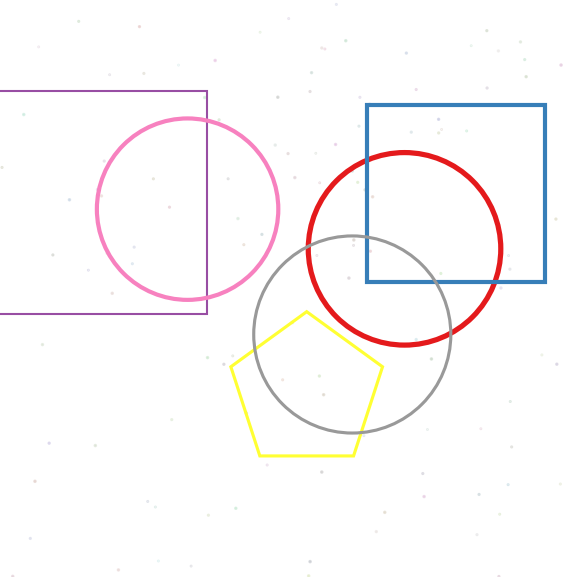[{"shape": "circle", "thickness": 2.5, "radius": 0.83, "center": [0.7, 0.568]}, {"shape": "square", "thickness": 2, "radius": 0.77, "center": [0.79, 0.665]}, {"shape": "square", "thickness": 1, "radius": 0.96, "center": [0.166, 0.649]}, {"shape": "pentagon", "thickness": 1.5, "radius": 0.69, "center": [0.531, 0.321]}, {"shape": "circle", "thickness": 2, "radius": 0.79, "center": [0.325, 0.637]}, {"shape": "circle", "thickness": 1.5, "radius": 0.85, "center": [0.61, 0.42]}]